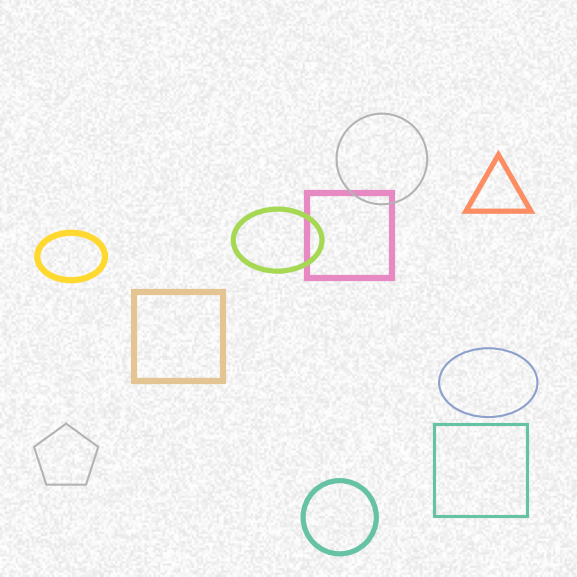[{"shape": "square", "thickness": 1.5, "radius": 0.4, "center": [0.832, 0.185]}, {"shape": "circle", "thickness": 2.5, "radius": 0.32, "center": [0.588, 0.103]}, {"shape": "triangle", "thickness": 2.5, "radius": 0.33, "center": [0.863, 0.666]}, {"shape": "oval", "thickness": 1, "radius": 0.43, "center": [0.845, 0.336]}, {"shape": "square", "thickness": 3, "radius": 0.37, "center": [0.606, 0.591]}, {"shape": "oval", "thickness": 2.5, "radius": 0.38, "center": [0.481, 0.583]}, {"shape": "oval", "thickness": 3, "radius": 0.29, "center": [0.123, 0.555]}, {"shape": "square", "thickness": 3, "radius": 0.39, "center": [0.309, 0.416]}, {"shape": "circle", "thickness": 1, "radius": 0.39, "center": [0.661, 0.724]}, {"shape": "pentagon", "thickness": 1, "radius": 0.29, "center": [0.115, 0.207]}]